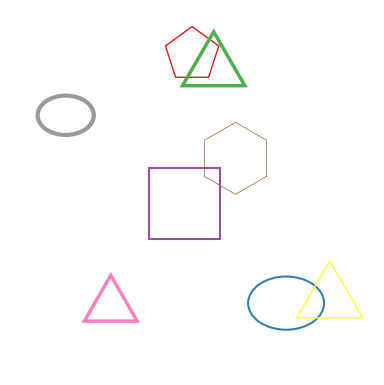[{"shape": "pentagon", "thickness": 1, "radius": 0.36, "center": [0.499, 0.858]}, {"shape": "oval", "thickness": 1.5, "radius": 0.49, "center": [0.743, 0.213]}, {"shape": "triangle", "thickness": 2.5, "radius": 0.47, "center": [0.555, 0.824]}, {"shape": "square", "thickness": 1.5, "radius": 0.46, "center": [0.479, 0.472]}, {"shape": "triangle", "thickness": 1, "radius": 0.49, "center": [0.857, 0.224]}, {"shape": "hexagon", "thickness": 0.5, "radius": 0.47, "center": [0.612, 0.589]}, {"shape": "triangle", "thickness": 2.5, "radius": 0.4, "center": [0.288, 0.206]}, {"shape": "oval", "thickness": 3, "radius": 0.36, "center": [0.171, 0.701]}]